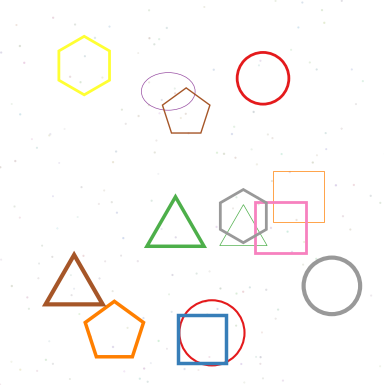[{"shape": "circle", "thickness": 1.5, "radius": 0.42, "center": [0.55, 0.135]}, {"shape": "circle", "thickness": 2, "radius": 0.34, "center": [0.683, 0.797]}, {"shape": "square", "thickness": 2.5, "radius": 0.31, "center": [0.525, 0.12]}, {"shape": "triangle", "thickness": 0.5, "radius": 0.36, "center": [0.632, 0.397]}, {"shape": "triangle", "thickness": 2.5, "radius": 0.43, "center": [0.456, 0.403]}, {"shape": "oval", "thickness": 0.5, "radius": 0.35, "center": [0.437, 0.763]}, {"shape": "square", "thickness": 0.5, "radius": 0.33, "center": [0.776, 0.49]}, {"shape": "pentagon", "thickness": 2.5, "radius": 0.4, "center": [0.297, 0.138]}, {"shape": "hexagon", "thickness": 2, "radius": 0.38, "center": [0.219, 0.83]}, {"shape": "pentagon", "thickness": 1, "radius": 0.32, "center": [0.484, 0.707]}, {"shape": "triangle", "thickness": 3, "radius": 0.43, "center": [0.193, 0.252]}, {"shape": "square", "thickness": 2, "radius": 0.33, "center": [0.729, 0.408]}, {"shape": "circle", "thickness": 3, "radius": 0.37, "center": [0.862, 0.257]}, {"shape": "hexagon", "thickness": 2, "radius": 0.34, "center": [0.632, 0.439]}]